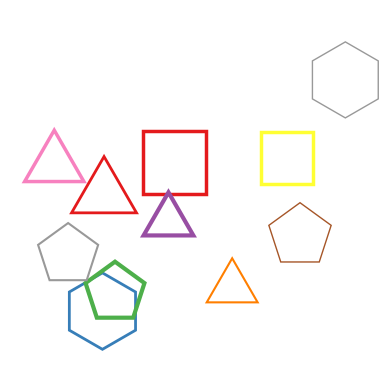[{"shape": "square", "thickness": 2.5, "radius": 0.41, "center": [0.454, 0.579]}, {"shape": "triangle", "thickness": 2, "radius": 0.49, "center": [0.27, 0.496]}, {"shape": "hexagon", "thickness": 2, "radius": 0.5, "center": [0.266, 0.192]}, {"shape": "pentagon", "thickness": 3, "radius": 0.4, "center": [0.299, 0.24]}, {"shape": "triangle", "thickness": 3, "radius": 0.37, "center": [0.438, 0.426]}, {"shape": "triangle", "thickness": 1.5, "radius": 0.38, "center": [0.603, 0.253]}, {"shape": "square", "thickness": 2.5, "radius": 0.33, "center": [0.746, 0.589]}, {"shape": "pentagon", "thickness": 1, "radius": 0.43, "center": [0.779, 0.388]}, {"shape": "triangle", "thickness": 2.5, "radius": 0.44, "center": [0.141, 0.573]}, {"shape": "hexagon", "thickness": 1, "radius": 0.49, "center": [0.897, 0.792]}, {"shape": "pentagon", "thickness": 1.5, "radius": 0.41, "center": [0.177, 0.339]}]